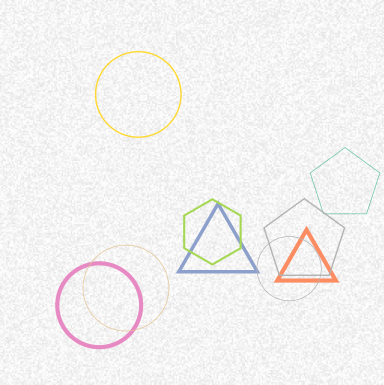[{"shape": "pentagon", "thickness": 0.5, "radius": 0.48, "center": [0.896, 0.522]}, {"shape": "triangle", "thickness": 3, "radius": 0.44, "center": [0.796, 0.315]}, {"shape": "triangle", "thickness": 2.5, "radius": 0.59, "center": [0.566, 0.353]}, {"shape": "circle", "thickness": 3, "radius": 0.54, "center": [0.258, 0.207]}, {"shape": "hexagon", "thickness": 1.5, "radius": 0.42, "center": [0.552, 0.398]}, {"shape": "circle", "thickness": 1, "radius": 0.56, "center": [0.359, 0.755]}, {"shape": "circle", "thickness": 0.5, "radius": 0.56, "center": [0.327, 0.252]}, {"shape": "circle", "thickness": 0.5, "radius": 0.42, "center": [0.751, 0.302]}, {"shape": "pentagon", "thickness": 1, "radius": 0.55, "center": [0.79, 0.374]}]